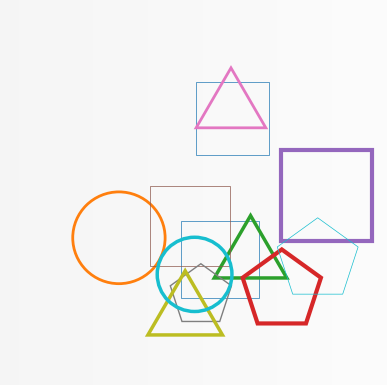[{"shape": "square", "thickness": 0.5, "radius": 0.5, "center": [0.568, 0.326]}, {"shape": "square", "thickness": 0.5, "radius": 0.47, "center": [0.6, 0.692]}, {"shape": "circle", "thickness": 2, "radius": 0.6, "center": [0.307, 0.382]}, {"shape": "triangle", "thickness": 2.5, "radius": 0.54, "center": [0.647, 0.332]}, {"shape": "pentagon", "thickness": 3, "radius": 0.53, "center": [0.727, 0.246]}, {"shape": "square", "thickness": 3, "radius": 0.59, "center": [0.842, 0.492]}, {"shape": "square", "thickness": 0.5, "radius": 0.52, "center": [0.49, 0.414]}, {"shape": "triangle", "thickness": 2, "radius": 0.52, "center": [0.596, 0.72]}, {"shape": "pentagon", "thickness": 1, "radius": 0.41, "center": [0.518, 0.232]}, {"shape": "triangle", "thickness": 2.5, "radius": 0.56, "center": [0.478, 0.186]}, {"shape": "pentagon", "thickness": 0.5, "radius": 0.55, "center": [0.82, 0.325]}, {"shape": "circle", "thickness": 2.5, "radius": 0.48, "center": [0.502, 0.287]}]